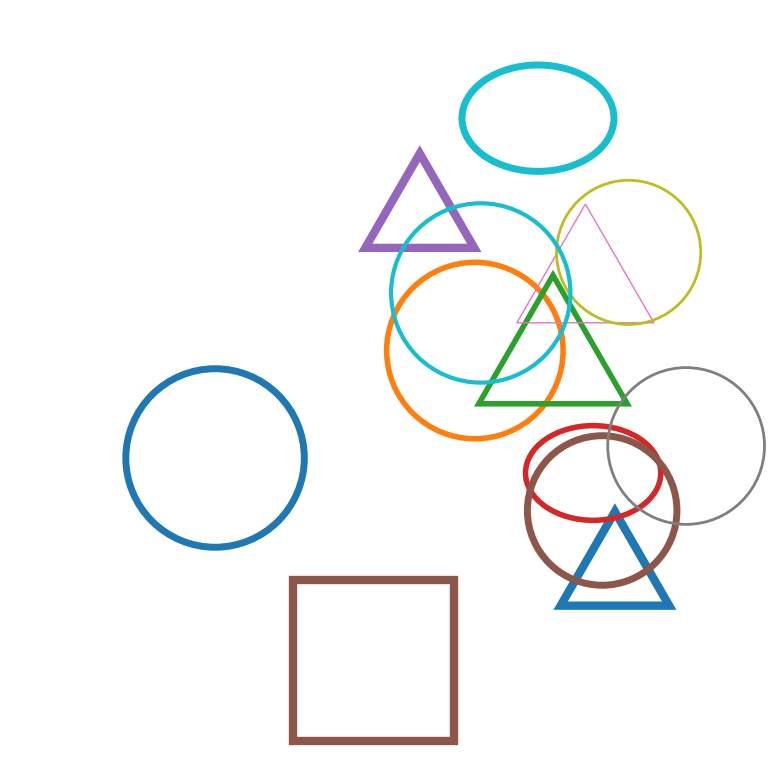[{"shape": "circle", "thickness": 2.5, "radius": 0.58, "center": [0.279, 0.405]}, {"shape": "triangle", "thickness": 3, "radius": 0.41, "center": [0.799, 0.254]}, {"shape": "circle", "thickness": 2, "radius": 0.57, "center": [0.617, 0.545]}, {"shape": "triangle", "thickness": 2, "radius": 0.56, "center": [0.718, 0.531]}, {"shape": "oval", "thickness": 2, "radius": 0.44, "center": [0.77, 0.386]}, {"shape": "triangle", "thickness": 3, "radius": 0.41, "center": [0.545, 0.719]}, {"shape": "circle", "thickness": 2.5, "radius": 0.49, "center": [0.782, 0.337]}, {"shape": "square", "thickness": 3, "radius": 0.52, "center": [0.485, 0.142]}, {"shape": "triangle", "thickness": 0.5, "radius": 0.51, "center": [0.76, 0.632]}, {"shape": "circle", "thickness": 1, "radius": 0.51, "center": [0.891, 0.421]}, {"shape": "circle", "thickness": 1, "radius": 0.47, "center": [0.816, 0.672]}, {"shape": "circle", "thickness": 1.5, "radius": 0.58, "center": [0.624, 0.62]}, {"shape": "oval", "thickness": 2.5, "radius": 0.49, "center": [0.699, 0.847]}]